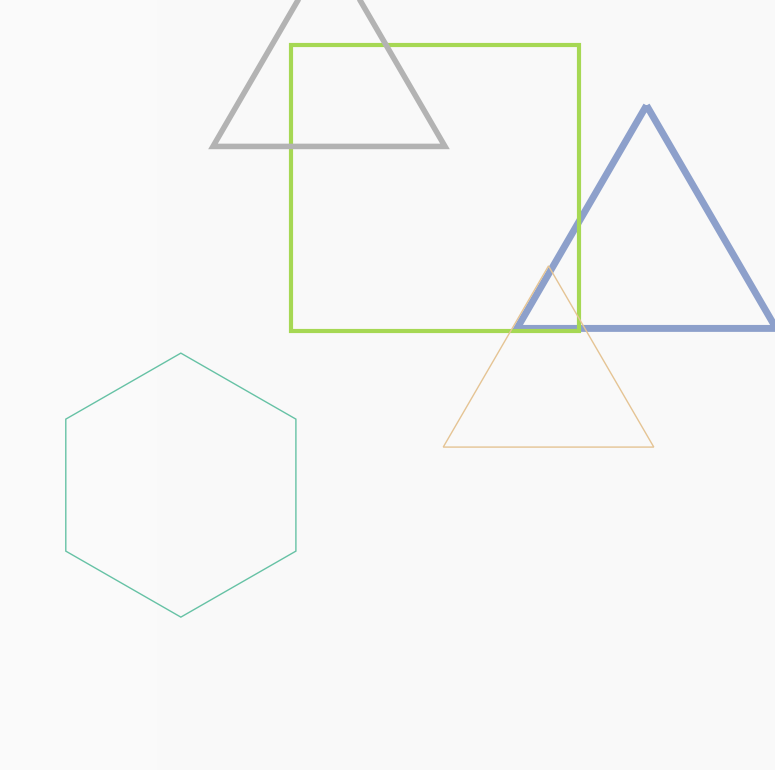[{"shape": "hexagon", "thickness": 0.5, "radius": 0.86, "center": [0.233, 0.37]}, {"shape": "triangle", "thickness": 2.5, "radius": 0.97, "center": [0.834, 0.67]}, {"shape": "square", "thickness": 1.5, "radius": 0.93, "center": [0.561, 0.756]}, {"shape": "triangle", "thickness": 0.5, "radius": 0.78, "center": [0.708, 0.498]}, {"shape": "triangle", "thickness": 2, "radius": 0.86, "center": [0.425, 0.896]}]